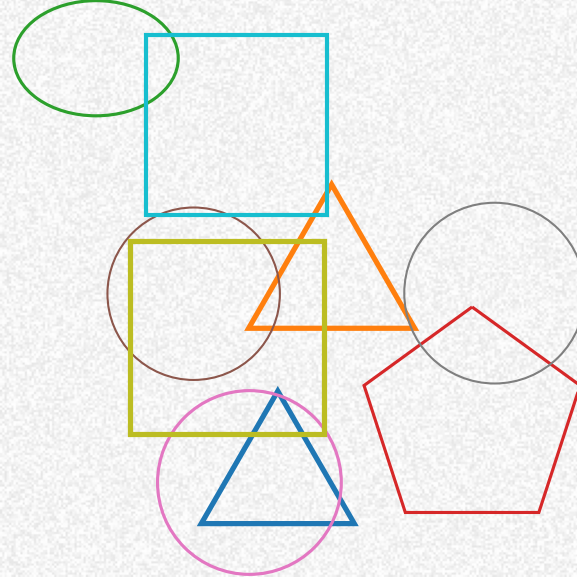[{"shape": "triangle", "thickness": 2.5, "radius": 0.76, "center": [0.481, 0.169]}, {"shape": "triangle", "thickness": 2.5, "radius": 0.83, "center": [0.574, 0.514]}, {"shape": "oval", "thickness": 1.5, "radius": 0.71, "center": [0.166, 0.898]}, {"shape": "pentagon", "thickness": 1.5, "radius": 0.98, "center": [0.817, 0.271]}, {"shape": "circle", "thickness": 1, "radius": 0.75, "center": [0.335, 0.491]}, {"shape": "circle", "thickness": 1.5, "radius": 0.8, "center": [0.432, 0.164]}, {"shape": "circle", "thickness": 1, "radius": 0.78, "center": [0.857, 0.492]}, {"shape": "square", "thickness": 2.5, "radius": 0.84, "center": [0.393, 0.415]}, {"shape": "square", "thickness": 2, "radius": 0.78, "center": [0.409, 0.783]}]